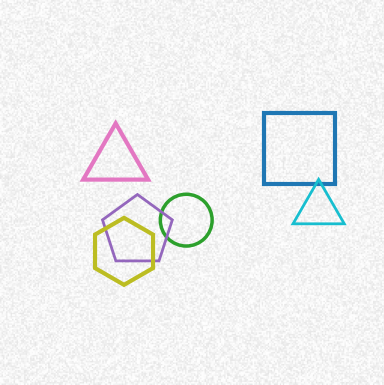[{"shape": "square", "thickness": 3, "radius": 0.46, "center": [0.777, 0.614]}, {"shape": "circle", "thickness": 2.5, "radius": 0.34, "center": [0.484, 0.428]}, {"shape": "pentagon", "thickness": 2, "radius": 0.48, "center": [0.357, 0.399]}, {"shape": "triangle", "thickness": 3, "radius": 0.49, "center": [0.3, 0.582]}, {"shape": "hexagon", "thickness": 3, "radius": 0.43, "center": [0.322, 0.347]}, {"shape": "triangle", "thickness": 2, "radius": 0.38, "center": [0.828, 0.457]}]